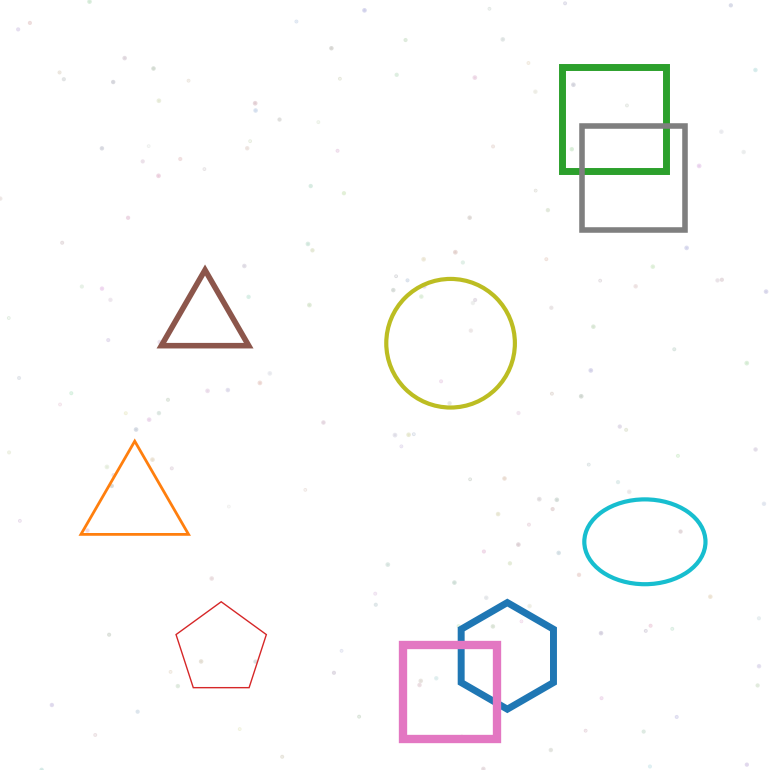[{"shape": "hexagon", "thickness": 2.5, "radius": 0.35, "center": [0.659, 0.148]}, {"shape": "triangle", "thickness": 1, "radius": 0.4, "center": [0.175, 0.346]}, {"shape": "square", "thickness": 2.5, "radius": 0.34, "center": [0.797, 0.846]}, {"shape": "pentagon", "thickness": 0.5, "radius": 0.31, "center": [0.287, 0.157]}, {"shape": "triangle", "thickness": 2, "radius": 0.33, "center": [0.266, 0.584]}, {"shape": "square", "thickness": 3, "radius": 0.3, "center": [0.585, 0.101]}, {"shape": "square", "thickness": 2, "radius": 0.34, "center": [0.823, 0.769]}, {"shape": "circle", "thickness": 1.5, "radius": 0.42, "center": [0.585, 0.554]}, {"shape": "oval", "thickness": 1.5, "radius": 0.39, "center": [0.838, 0.296]}]